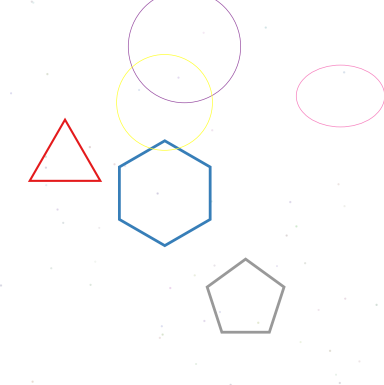[{"shape": "triangle", "thickness": 1.5, "radius": 0.53, "center": [0.169, 0.583]}, {"shape": "hexagon", "thickness": 2, "radius": 0.68, "center": [0.428, 0.498]}, {"shape": "circle", "thickness": 0.5, "radius": 0.73, "center": [0.479, 0.879]}, {"shape": "circle", "thickness": 0.5, "radius": 0.62, "center": [0.427, 0.734]}, {"shape": "oval", "thickness": 0.5, "radius": 0.57, "center": [0.884, 0.751]}, {"shape": "pentagon", "thickness": 2, "radius": 0.52, "center": [0.638, 0.222]}]